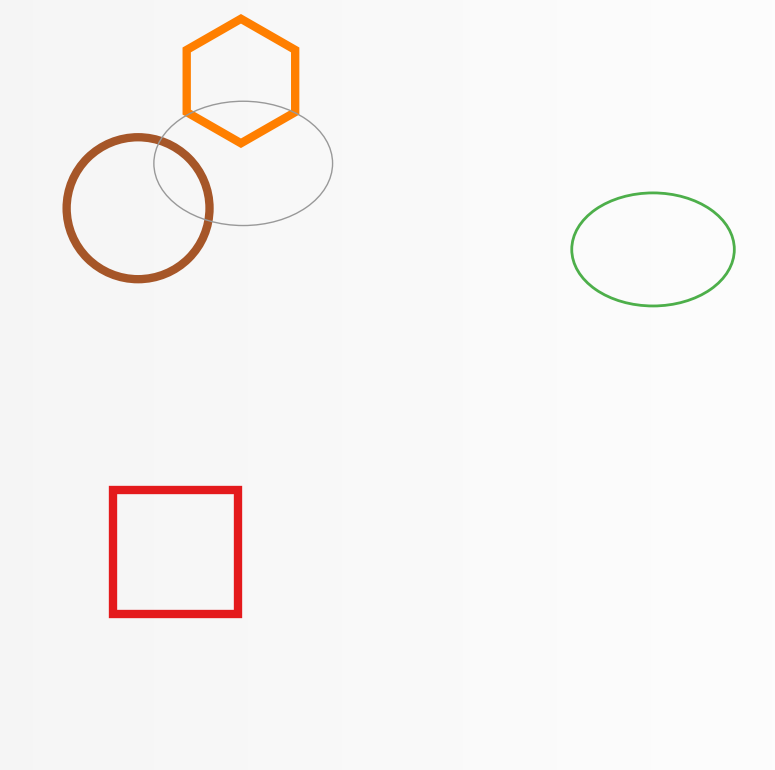[{"shape": "square", "thickness": 3, "radius": 0.4, "center": [0.227, 0.283]}, {"shape": "oval", "thickness": 1, "radius": 0.52, "center": [0.843, 0.676]}, {"shape": "hexagon", "thickness": 3, "radius": 0.4, "center": [0.311, 0.895]}, {"shape": "circle", "thickness": 3, "radius": 0.46, "center": [0.178, 0.73]}, {"shape": "oval", "thickness": 0.5, "radius": 0.58, "center": [0.314, 0.788]}]